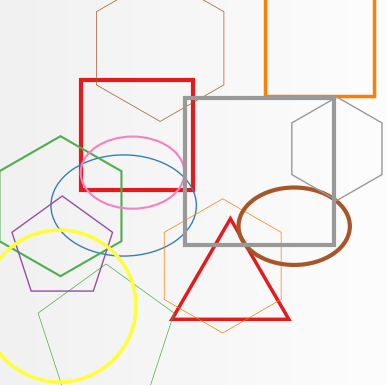[{"shape": "triangle", "thickness": 2.5, "radius": 0.87, "center": [0.595, 0.258]}, {"shape": "square", "thickness": 3, "radius": 0.72, "center": [0.353, 0.649]}, {"shape": "oval", "thickness": 1, "radius": 0.94, "center": [0.319, 0.466]}, {"shape": "hexagon", "thickness": 1.5, "radius": 0.91, "center": [0.156, 0.464]}, {"shape": "pentagon", "thickness": 0.5, "radius": 0.92, "center": [0.274, 0.13]}, {"shape": "pentagon", "thickness": 1, "radius": 0.68, "center": [0.161, 0.354]}, {"shape": "hexagon", "thickness": 0.5, "radius": 0.87, "center": [0.575, 0.309]}, {"shape": "square", "thickness": 2.5, "radius": 0.7, "center": [0.825, 0.89]}, {"shape": "circle", "thickness": 2.5, "radius": 0.99, "center": [0.154, 0.205]}, {"shape": "hexagon", "thickness": 0.5, "radius": 0.95, "center": [0.413, 0.875]}, {"shape": "oval", "thickness": 3, "radius": 0.72, "center": [0.759, 0.412]}, {"shape": "oval", "thickness": 1.5, "radius": 0.67, "center": [0.342, 0.552]}, {"shape": "square", "thickness": 3, "radius": 0.96, "center": [0.67, 0.555]}, {"shape": "hexagon", "thickness": 1, "radius": 0.67, "center": [0.869, 0.614]}]